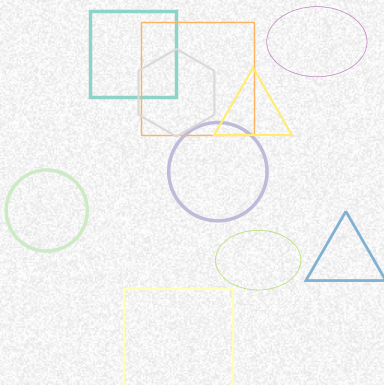[{"shape": "square", "thickness": 2.5, "radius": 0.56, "center": [0.346, 0.859]}, {"shape": "square", "thickness": 1.5, "radius": 0.71, "center": [0.464, 0.108]}, {"shape": "circle", "thickness": 2.5, "radius": 0.64, "center": [0.566, 0.554]}, {"shape": "triangle", "thickness": 2, "radius": 0.6, "center": [0.898, 0.331]}, {"shape": "square", "thickness": 1, "radius": 0.73, "center": [0.512, 0.796]}, {"shape": "oval", "thickness": 0.5, "radius": 0.55, "center": [0.671, 0.324]}, {"shape": "hexagon", "thickness": 1.5, "radius": 0.57, "center": [0.458, 0.759]}, {"shape": "oval", "thickness": 0.5, "radius": 0.65, "center": [0.823, 0.892]}, {"shape": "circle", "thickness": 2.5, "radius": 0.53, "center": [0.121, 0.453]}, {"shape": "triangle", "thickness": 1.5, "radius": 0.58, "center": [0.657, 0.708]}]